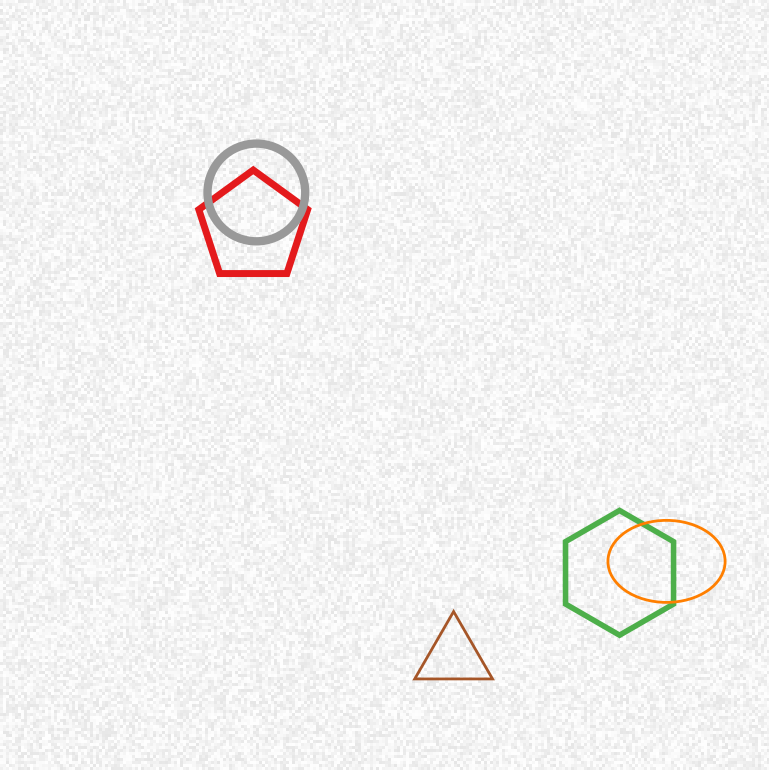[{"shape": "pentagon", "thickness": 2.5, "radius": 0.37, "center": [0.329, 0.705]}, {"shape": "hexagon", "thickness": 2, "radius": 0.4, "center": [0.805, 0.256]}, {"shape": "oval", "thickness": 1, "radius": 0.38, "center": [0.866, 0.271]}, {"shape": "triangle", "thickness": 1, "radius": 0.29, "center": [0.589, 0.147]}, {"shape": "circle", "thickness": 3, "radius": 0.32, "center": [0.333, 0.75]}]